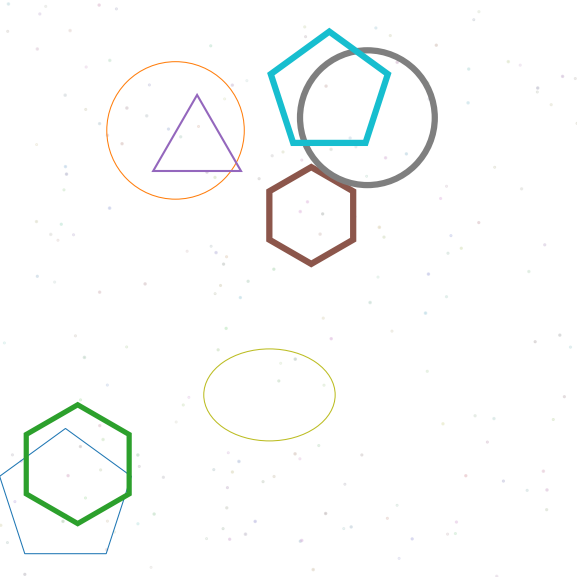[{"shape": "pentagon", "thickness": 0.5, "radius": 0.6, "center": [0.113, 0.137]}, {"shape": "circle", "thickness": 0.5, "radius": 0.6, "center": [0.304, 0.773]}, {"shape": "hexagon", "thickness": 2.5, "radius": 0.51, "center": [0.135, 0.195]}, {"shape": "triangle", "thickness": 1, "radius": 0.44, "center": [0.341, 0.747]}, {"shape": "hexagon", "thickness": 3, "radius": 0.42, "center": [0.539, 0.626]}, {"shape": "circle", "thickness": 3, "radius": 0.58, "center": [0.636, 0.795]}, {"shape": "oval", "thickness": 0.5, "radius": 0.57, "center": [0.467, 0.315]}, {"shape": "pentagon", "thickness": 3, "radius": 0.53, "center": [0.57, 0.838]}]